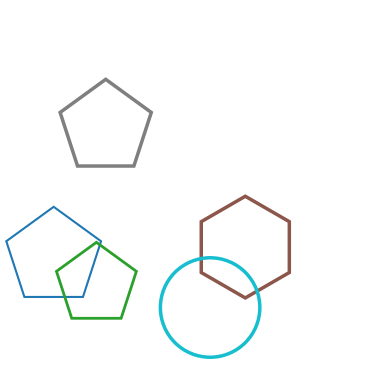[{"shape": "pentagon", "thickness": 1.5, "radius": 0.65, "center": [0.139, 0.333]}, {"shape": "pentagon", "thickness": 2, "radius": 0.55, "center": [0.25, 0.262]}, {"shape": "hexagon", "thickness": 2.5, "radius": 0.66, "center": [0.637, 0.358]}, {"shape": "pentagon", "thickness": 2.5, "radius": 0.62, "center": [0.275, 0.669]}, {"shape": "circle", "thickness": 2.5, "radius": 0.65, "center": [0.546, 0.201]}]